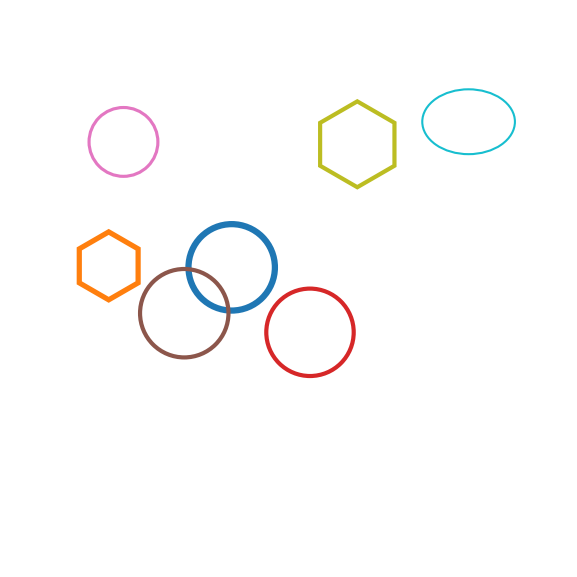[{"shape": "circle", "thickness": 3, "radius": 0.37, "center": [0.401, 0.536]}, {"shape": "hexagon", "thickness": 2.5, "radius": 0.29, "center": [0.188, 0.539]}, {"shape": "circle", "thickness": 2, "radius": 0.38, "center": [0.537, 0.424]}, {"shape": "circle", "thickness": 2, "radius": 0.38, "center": [0.319, 0.457]}, {"shape": "circle", "thickness": 1.5, "radius": 0.3, "center": [0.214, 0.753]}, {"shape": "hexagon", "thickness": 2, "radius": 0.37, "center": [0.619, 0.749]}, {"shape": "oval", "thickness": 1, "radius": 0.4, "center": [0.811, 0.788]}]